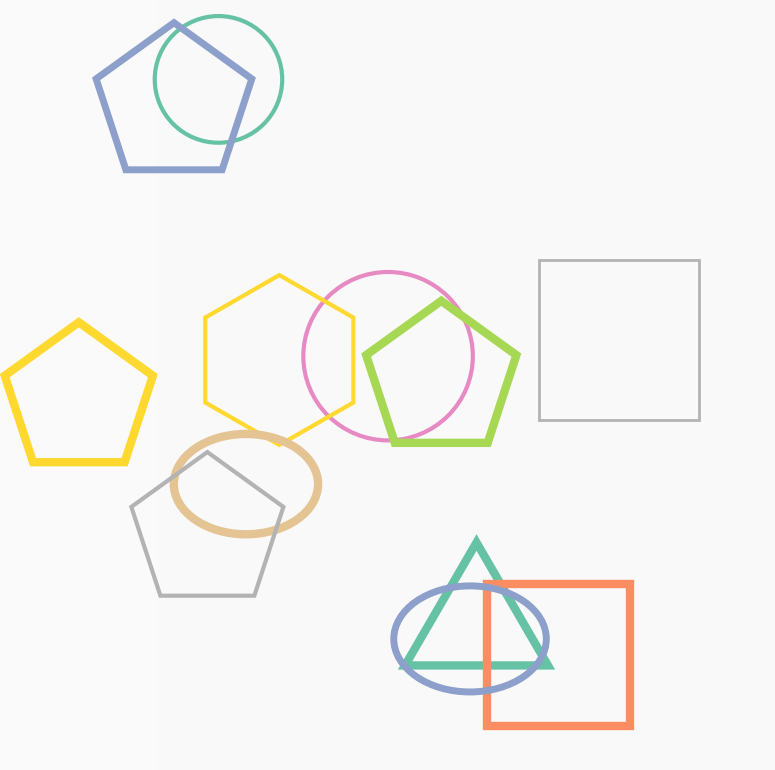[{"shape": "triangle", "thickness": 3, "radius": 0.53, "center": [0.615, 0.189]}, {"shape": "circle", "thickness": 1.5, "radius": 0.41, "center": [0.282, 0.897]}, {"shape": "square", "thickness": 3, "radius": 0.46, "center": [0.721, 0.149]}, {"shape": "pentagon", "thickness": 2.5, "radius": 0.53, "center": [0.224, 0.865]}, {"shape": "oval", "thickness": 2.5, "radius": 0.49, "center": [0.607, 0.17]}, {"shape": "circle", "thickness": 1.5, "radius": 0.55, "center": [0.501, 0.537]}, {"shape": "pentagon", "thickness": 3, "radius": 0.51, "center": [0.569, 0.507]}, {"shape": "hexagon", "thickness": 1.5, "radius": 0.55, "center": [0.36, 0.532]}, {"shape": "pentagon", "thickness": 3, "radius": 0.5, "center": [0.102, 0.481]}, {"shape": "oval", "thickness": 3, "radius": 0.47, "center": [0.317, 0.371]}, {"shape": "square", "thickness": 1, "radius": 0.52, "center": [0.799, 0.559]}, {"shape": "pentagon", "thickness": 1.5, "radius": 0.52, "center": [0.268, 0.31]}]